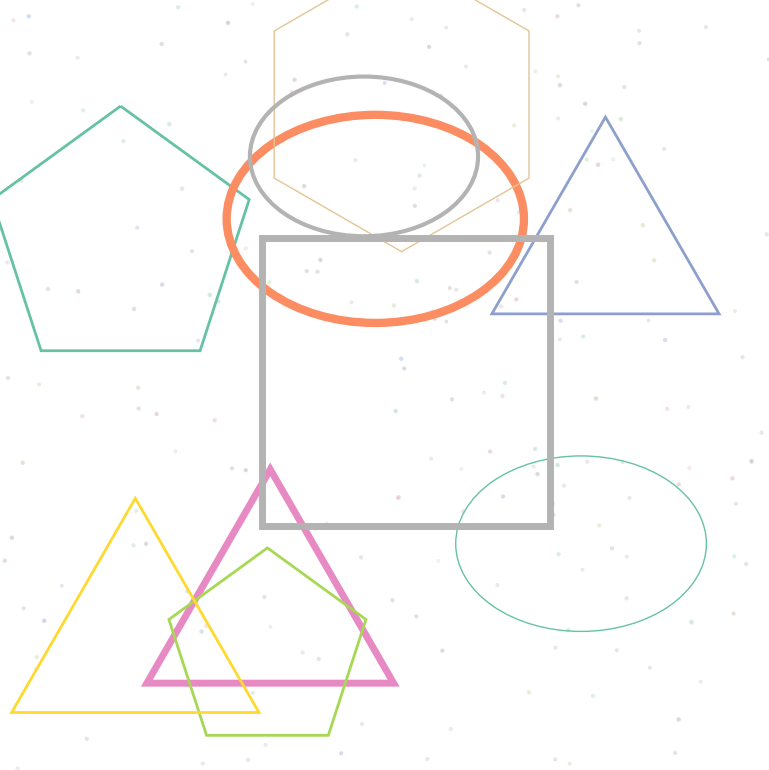[{"shape": "pentagon", "thickness": 1, "radius": 0.88, "center": [0.157, 0.687]}, {"shape": "oval", "thickness": 0.5, "radius": 0.81, "center": [0.755, 0.294]}, {"shape": "oval", "thickness": 3, "radius": 0.97, "center": [0.487, 0.716]}, {"shape": "triangle", "thickness": 1, "radius": 0.85, "center": [0.786, 0.678]}, {"shape": "triangle", "thickness": 2.5, "radius": 0.93, "center": [0.351, 0.205]}, {"shape": "pentagon", "thickness": 1, "radius": 0.67, "center": [0.347, 0.154]}, {"shape": "triangle", "thickness": 1, "radius": 0.93, "center": [0.176, 0.167]}, {"shape": "hexagon", "thickness": 0.5, "radius": 0.96, "center": [0.522, 0.864]}, {"shape": "square", "thickness": 2.5, "radius": 0.94, "center": [0.528, 0.504]}, {"shape": "oval", "thickness": 1.5, "radius": 0.74, "center": [0.473, 0.797]}]